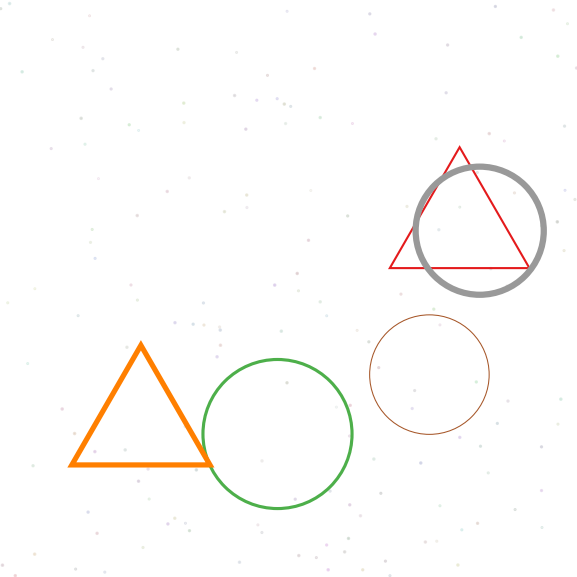[{"shape": "triangle", "thickness": 1, "radius": 0.7, "center": [0.796, 0.605]}, {"shape": "circle", "thickness": 1.5, "radius": 0.65, "center": [0.481, 0.248]}, {"shape": "triangle", "thickness": 2.5, "radius": 0.69, "center": [0.244, 0.263]}, {"shape": "circle", "thickness": 0.5, "radius": 0.52, "center": [0.744, 0.35]}, {"shape": "circle", "thickness": 3, "radius": 0.55, "center": [0.831, 0.6]}]